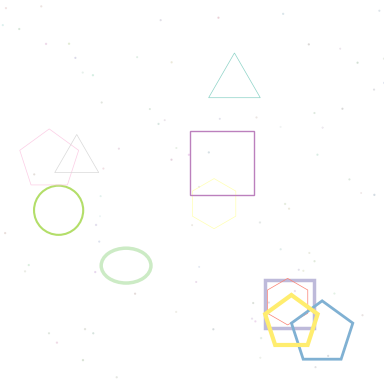[{"shape": "triangle", "thickness": 0.5, "radius": 0.39, "center": [0.609, 0.785]}, {"shape": "hexagon", "thickness": 0.5, "radius": 0.33, "center": [0.556, 0.471]}, {"shape": "square", "thickness": 2.5, "radius": 0.32, "center": [0.751, 0.21]}, {"shape": "hexagon", "thickness": 0.5, "radius": 0.3, "center": [0.747, 0.216]}, {"shape": "pentagon", "thickness": 2, "radius": 0.42, "center": [0.837, 0.135]}, {"shape": "circle", "thickness": 1.5, "radius": 0.32, "center": [0.152, 0.454]}, {"shape": "pentagon", "thickness": 0.5, "radius": 0.4, "center": [0.128, 0.585]}, {"shape": "triangle", "thickness": 0.5, "radius": 0.33, "center": [0.199, 0.585]}, {"shape": "square", "thickness": 1, "radius": 0.42, "center": [0.577, 0.577]}, {"shape": "oval", "thickness": 2.5, "radius": 0.32, "center": [0.327, 0.31]}, {"shape": "pentagon", "thickness": 3, "radius": 0.36, "center": [0.757, 0.162]}]